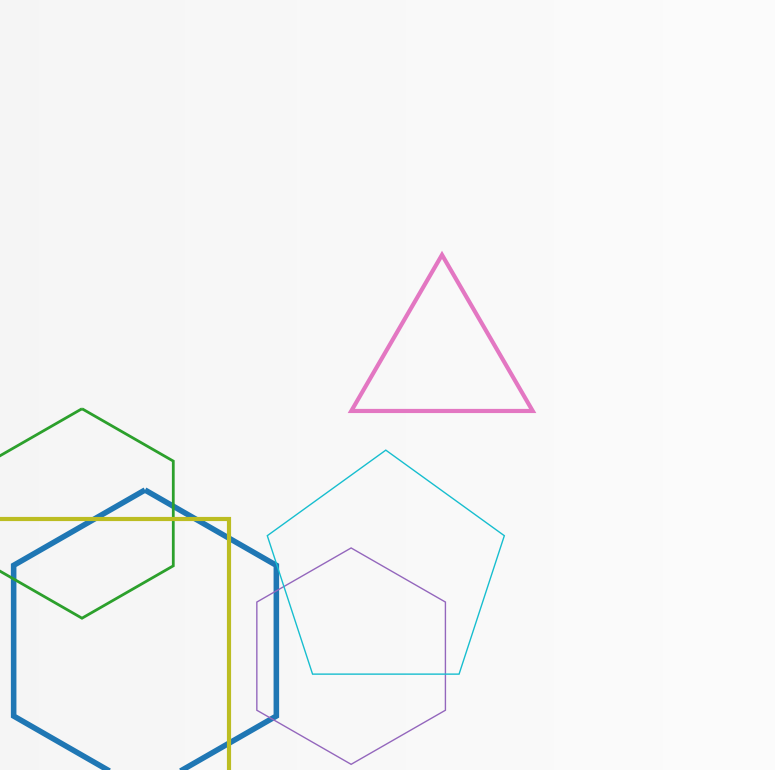[{"shape": "hexagon", "thickness": 2, "radius": 0.98, "center": [0.187, 0.168]}, {"shape": "hexagon", "thickness": 1, "radius": 0.68, "center": [0.106, 0.333]}, {"shape": "hexagon", "thickness": 0.5, "radius": 0.7, "center": [0.453, 0.148]}, {"shape": "triangle", "thickness": 1.5, "radius": 0.68, "center": [0.57, 0.534]}, {"shape": "square", "thickness": 1.5, "radius": 0.84, "center": [0.127, 0.158]}, {"shape": "pentagon", "thickness": 0.5, "radius": 0.8, "center": [0.498, 0.255]}]